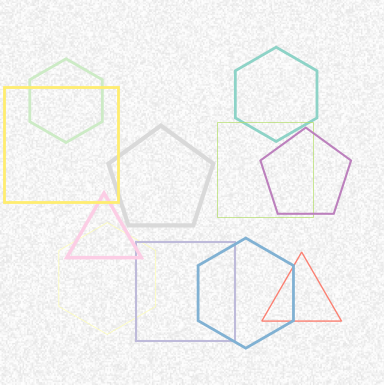[{"shape": "hexagon", "thickness": 2, "radius": 0.61, "center": [0.717, 0.755]}, {"shape": "hexagon", "thickness": 0.5, "radius": 0.73, "center": [0.279, 0.277]}, {"shape": "square", "thickness": 1.5, "radius": 0.64, "center": [0.483, 0.243]}, {"shape": "triangle", "thickness": 1, "radius": 0.6, "center": [0.784, 0.226]}, {"shape": "hexagon", "thickness": 2, "radius": 0.72, "center": [0.638, 0.239]}, {"shape": "square", "thickness": 0.5, "radius": 0.62, "center": [0.688, 0.559]}, {"shape": "triangle", "thickness": 2.5, "radius": 0.56, "center": [0.27, 0.387]}, {"shape": "pentagon", "thickness": 3, "radius": 0.72, "center": [0.418, 0.531]}, {"shape": "pentagon", "thickness": 1.5, "radius": 0.62, "center": [0.794, 0.545]}, {"shape": "hexagon", "thickness": 2, "radius": 0.54, "center": [0.172, 0.739]}, {"shape": "square", "thickness": 2, "radius": 0.75, "center": [0.158, 0.626]}]